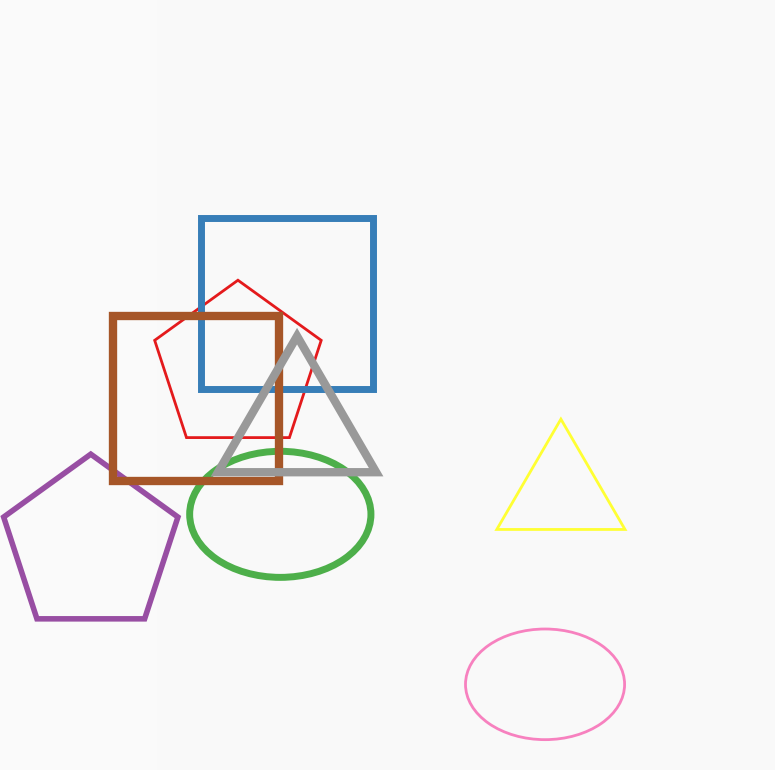[{"shape": "pentagon", "thickness": 1, "radius": 0.56, "center": [0.307, 0.523]}, {"shape": "square", "thickness": 2.5, "radius": 0.55, "center": [0.37, 0.605]}, {"shape": "oval", "thickness": 2.5, "radius": 0.58, "center": [0.362, 0.332]}, {"shape": "pentagon", "thickness": 2, "radius": 0.59, "center": [0.117, 0.292]}, {"shape": "triangle", "thickness": 1, "radius": 0.48, "center": [0.724, 0.36]}, {"shape": "square", "thickness": 3, "radius": 0.54, "center": [0.253, 0.482]}, {"shape": "oval", "thickness": 1, "radius": 0.51, "center": [0.703, 0.111]}, {"shape": "triangle", "thickness": 3, "radius": 0.59, "center": [0.383, 0.446]}]